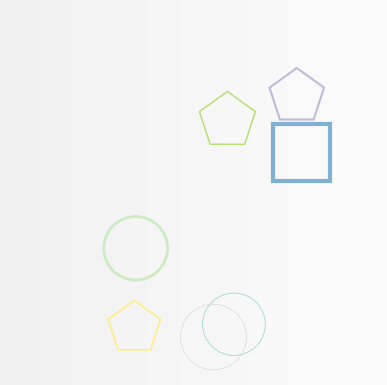[{"shape": "circle", "thickness": 0.5, "radius": 0.4, "center": [0.604, 0.158]}, {"shape": "pentagon", "thickness": 1.5, "radius": 0.37, "center": [0.766, 0.749]}, {"shape": "square", "thickness": 3, "radius": 0.37, "center": [0.779, 0.604]}, {"shape": "pentagon", "thickness": 1, "radius": 0.38, "center": [0.587, 0.687]}, {"shape": "circle", "thickness": 0.5, "radius": 0.43, "center": [0.551, 0.124]}, {"shape": "circle", "thickness": 2, "radius": 0.41, "center": [0.35, 0.355]}, {"shape": "pentagon", "thickness": 1, "radius": 0.36, "center": [0.347, 0.149]}]